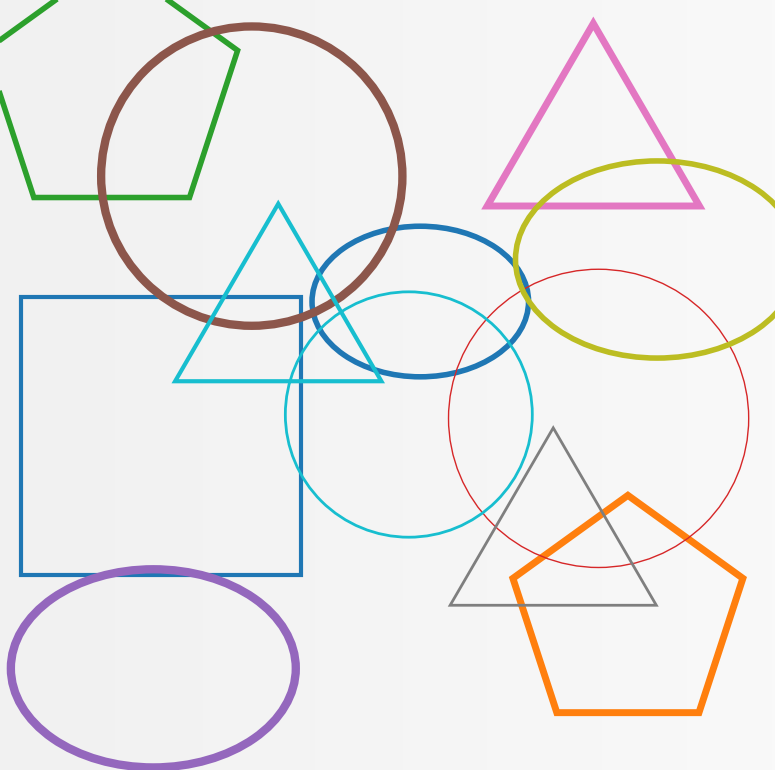[{"shape": "oval", "thickness": 2, "radius": 0.7, "center": [0.542, 0.608]}, {"shape": "square", "thickness": 1.5, "radius": 0.9, "center": [0.207, 0.433]}, {"shape": "pentagon", "thickness": 2.5, "radius": 0.78, "center": [0.81, 0.201]}, {"shape": "pentagon", "thickness": 2, "radius": 0.85, "center": [0.144, 0.882]}, {"shape": "circle", "thickness": 0.5, "radius": 0.97, "center": [0.772, 0.457]}, {"shape": "oval", "thickness": 3, "radius": 0.92, "center": [0.198, 0.132]}, {"shape": "circle", "thickness": 3, "radius": 0.97, "center": [0.325, 0.771]}, {"shape": "triangle", "thickness": 2.5, "radius": 0.79, "center": [0.766, 0.811]}, {"shape": "triangle", "thickness": 1, "radius": 0.77, "center": [0.714, 0.291]}, {"shape": "oval", "thickness": 2, "radius": 0.91, "center": [0.848, 0.663]}, {"shape": "triangle", "thickness": 1.5, "radius": 0.77, "center": [0.359, 0.582]}, {"shape": "circle", "thickness": 1, "radius": 0.8, "center": [0.528, 0.462]}]